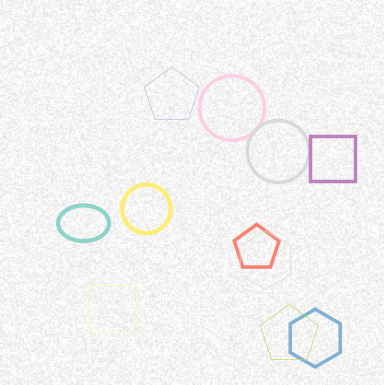[{"shape": "oval", "thickness": 3, "radius": 0.33, "center": [0.217, 0.42]}, {"shape": "square", "thickness": 0.5, "radius": 0.31, "center": [0.293, 0.198]}, {"shape": "pentagon", "thickness": 0.5, "radius": 0.37, "center": [0.446, 0.751]}, {"shape": "pentagon", "thickness": 2.5, "radius": 0.31, "center": [0.667, 0.356]}, {"shape": "hexagon", "thickness": 2.5, "radius": 0.37, "center": [0.819, 0.122]}, {"shape": "pentagon", "thickness": 0.5, "radius": 0.4, "center": [0.751, 0.13]}, {"shape": "circle", "thickness": 2.5, "radius": 0.42, "center": [0.603, 0.719]}, {"shape": "circle", "thickness": 2.5, "radius": 0.4, "center": [0.723, 0.606]}, {"shape": "square", "thickness": 2.5, "radius": 0.29, "center": [0.863, 0.588]}, {"shape": "hexagon", "thickness": 0.5, "radius": 0.38, "center": [0.689, 0.324]}, {"shape": "circle", "thickness": 3, "radius": 0.32, "center": [0.38, 0.458]}]